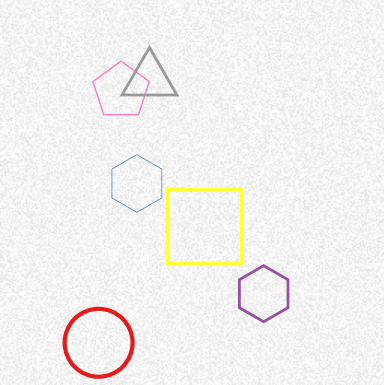[{"shape": "circle", "thickness": 3, "radius": 0.44, "center": [0.256, 0.11]}, {"shape": "hexagon", "thickness": 0.5, "radius": 0.37, "center": [0.356, 0.523]}, {"shape": "hexagon", "thickness": 2, "radius": 0.36, "center": [0.685, 0.237]}, {"shape": "square", "thickness": 2.5, "radius": 0.49, "center": [0.53, 0.413]}, {"shape": "pentagon", "thickness": 1, "radius": 0.38, "center": [0.315, 0.764]}, {"shape": "triangle", "thickness": 2, "radius": 0.41, "center": [0.388, 0.794]}]